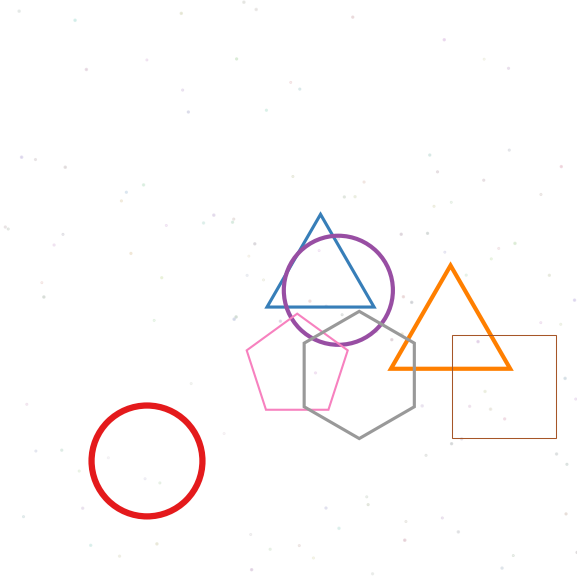[{"shape": "circle", "thickness": 3, "radius": 0.48, "center": [0.255, 0.201]}, {"shape": "triangle", "thickness": 1.5, "radius": 0.54, "center": [0.555, 0.521]}, {"shape": "circle", "thickness": 2, "radius": 0.47, "center": [0.586, 0.496]}, {"shape": "triangle", "thickness": 2, "radius": 0.6, "center": [0.78, 0.42]}, {"shape": "square", "thickness": 0.5, "radius": 0.45, "center": [0.873, 0.33]}, {"shape": "pentagon", "thickness": 1, "radius": 0.46, "center": [0.515, 0.364]}, {"shape": "hexagon", "thickness": 1.5, "radius": 0.55, "center": [0.622, 0.35]}]